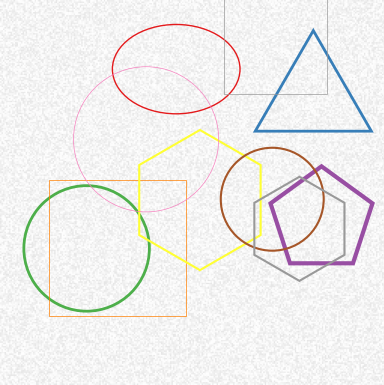[{"shape": "oval", "thickness": 1, "radius": 0.83, "center": [0.458, 0.82]}, {"shape": "triangle", "thickness": 2, "radius": 0.87, "center": [0.814, 0.746]}, {"shape": "circle", "thickness": 2, "radius": 0.82, "center": [0.225, 0.355]}, {"shape": "pentagon", "thickness": 3, "radius": 0.7, "center": [0.835, 0.429]}, {"shape": "square", "thickness": 0.5, "radius": 0.89, "center": [0.305, 0.356]}, {"shape": "hexagon", "thickness": 1.5, "radius": 0.91, "center": [0.519, 0.48]}, {"shape": "circle", "thickness": 1.5, "radius": 0.67, "center": [0.707, 0.483]}, {"shape": "circle", "thickness": 0.5, "radius": 0.94, "center": [0.379, 0.638]}, {"shape": "hexagon", "thickness": 1.5, "radius": 0.68, "center": [0.778, 0.406]}, {"shape": "square", "thickness": 0.5, "radius": 0.67, "center": [0.715, 0.89]}]